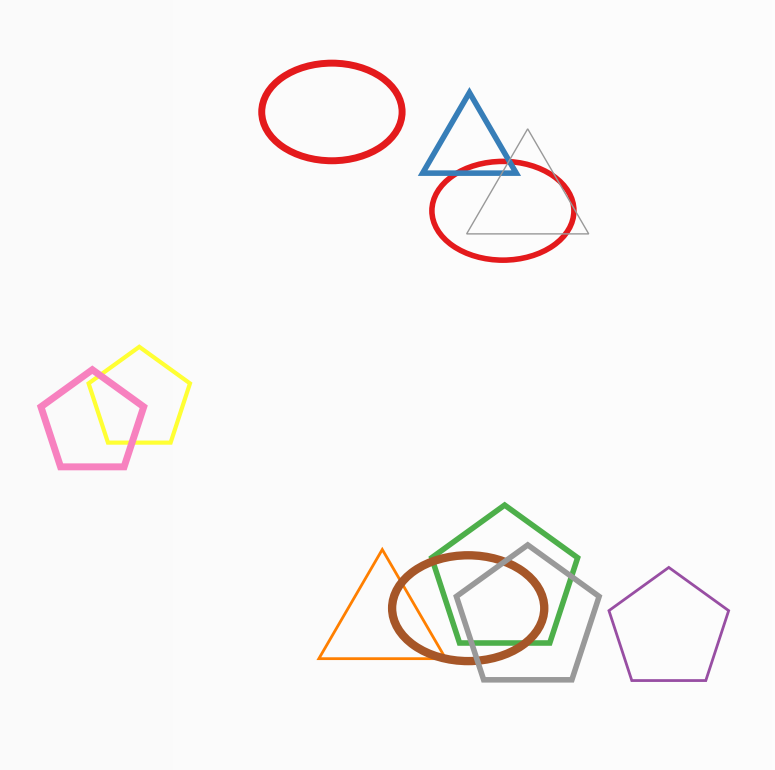[{"shape": "oval", "thickness": 2, "radius": 0.46, "center": [0.649, 0.726]}, {"shape": "oval", "thickness": 2.5, "radius": 0.45, "center": [0.428, 0.855]}, {"shape": "triangle", "thickness": 2, "radius": 0.35, "center": [0.606, 0.81]}, {"shape": "pentagon", "thickness": 2, "radius": 0.5, "center": [0.651, 0.245]}, {"shape": "pentagon", "thickness": 1, "radius": 0.41, "center": [0.863, 0.182]}, {"shape": "triangle", "thickness": 1, "radius": 0.47, "center": [0.493, 0.192]}, {"shape": "pentagon", "thickness": 1.5, "radius": 0.34, "center": [0.18, 0.481]}, {"shape": "oval", "thickness": 3, "radius": 0.49, "center": [0.604, 0.21]}, {"shape": "pentagon", "thickness": 2.5, "radius": 0.35, "center": [0.119, 0.45]}, {"shape": "triangle", "thickness": 0.5, "radius": 0.45, "center": [0.681, 0.742]}, {"shape": "pentagon", "thickness": 2, "radius": 0.48, "center": [0.681, 0.195]}]